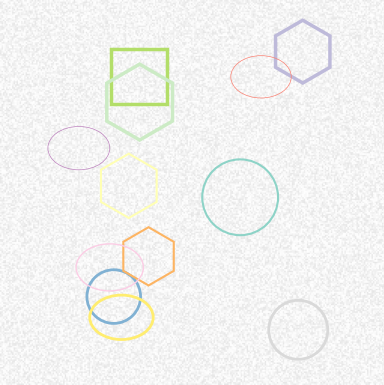[{"shape": "circle", "thickness": 1.5, "radius": 0.49, "center": [0.624, 0.488]}, {"shape": "hexagon", "thickness": 1.5, "radius": 0.42, "center": [0.335, 0.517]}, {"shape": "hexagon", "thickness": 2.5, "radius": 0.41, "center": [0.786, 0.866]}, {"shape": "oval", "thickness": 0.5, "radius": 0.39, "center": [0.678, 0.8]}, {"shape": "circle", "thickness": 2, "radius": 0.35, "center": [0.295, 0.23]}, {"shape": "hexagon", "thickness": 1.5, "radius": 0.38, "center": [0.386, 0.334]}, {"shape": "square", "thickness": 2.5, "radius": 0.36, "center": [0.36, 0.801]}, {"shape": "oval", "thickness": 1, "radius": 0.44, "center": [0.285, 0.305]}, {"shape": "circle", "thickness": 2, "radius": 0.38, "center": [0.775, 0.143]}, {"shape": "oval", "thickness": 0.5, "radius": 0.4, "center": [0.205, 0.615]}, {"shape": "hexagon", "thickness": 2.5, "radius": 0.49, "center": [0.363, 0.735]}, {"shape": "oval", "thickness": 2, "radius": 0.41, "center": [0.316, 0.176]}]